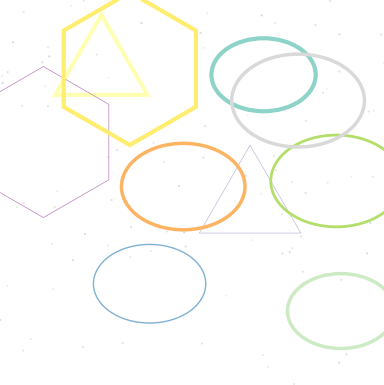[{"shape": "oval", "thickness": 3, "radius": 0.68, "center": [0.685, 0.806]}, {"shape": "triangle", "thickness": 3, "radius": 0.69, "center": [0.263, 0.823]}, {"shape": "triangle", "thickness": 0.5, "radius": 0.76, "center": [0.65, 0.471]}, {"shape": "oval", "thickness": 1, "radius": 0.73, "center": [0.389, 0.263]}, {"shape": "oval", "thickness": 2.5, "radius": 0.8, "center": [0.476, 0.515]}, {"shape": "oval", "thickness": 2, "radius": 0.85, "center": [0.874, 0.53]}, {"shape": "oval", "thickness": 2.5, "radius": 0.86, "center": [0.774, 0.739]}, {"shape": "hexagon", "thickness": 0.5, "radius": 0.98, "center": [0.113, 0.631]}, {"shape": "oval", "thickness": 2.5, "radius": 0.69, "center": [0.886, 0.192]}, {"shape": "hexagon", "thickness": 3, "radius": 0.99, "center": [0.337, 0.822]}]